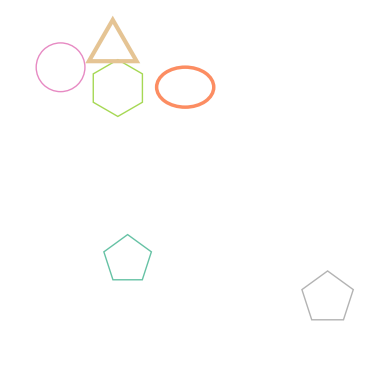[{"shape": "pentagon", "thickness": 1, "radius": 0.32, "center": [0.331, 0.326]}, {"shape": "oval", "thickness": 2.5, "radius": 0.37, "center": [0.481, 0.774]}, {"shape": "circle", "thickness": 1, "radius": 0.32, "center": [0.157, 0.825]}, {"shape": "hexagon", "thickness": 1, "radius": 0.37, "center": [0.306, 0.771]}, {"shape": "triangle", "thickness": 3, "radius": 0.36, "center": [0.293, 0.877]}, {"shape": "pentagon", "thickness": 1, "radius": 0.35, "center": [0.851, 0.226]}]